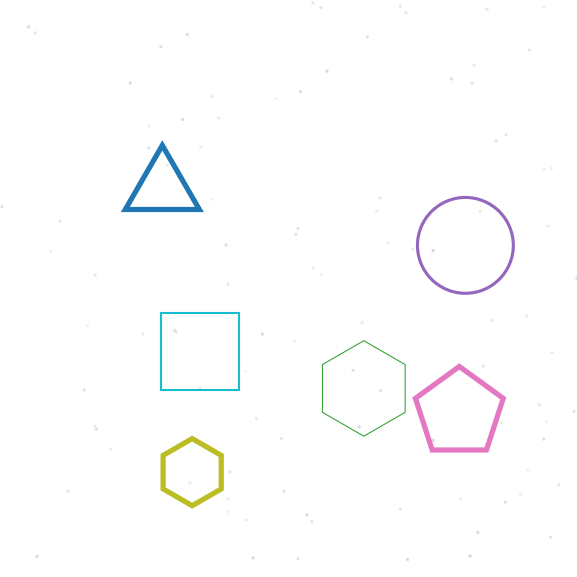[{"shape": "triangle", "thickness": 2.5, "radius": 0.37, "center": [0.281, 0.673]}, {"shape": "hexagon", "thickness": 0.5, "radius": 0.41, "center": [0.63, 0.326]}, {"shape": "circle", "thickness": 1.5, "radius": 0.41, "center": [0.806, 0.574]}, {"shape": "pentagon", "thickness": 2.5, "radius": 0.4, "center": [0.795, 0.285]}, {"shape": "hexagon", "thickness": 2.5, "radius": 0.29, "center": [0.333, 0.182]}, {"shape": "square", "thickness": 1, "radius": 0.34, "center": [0.346, 0.391]}]